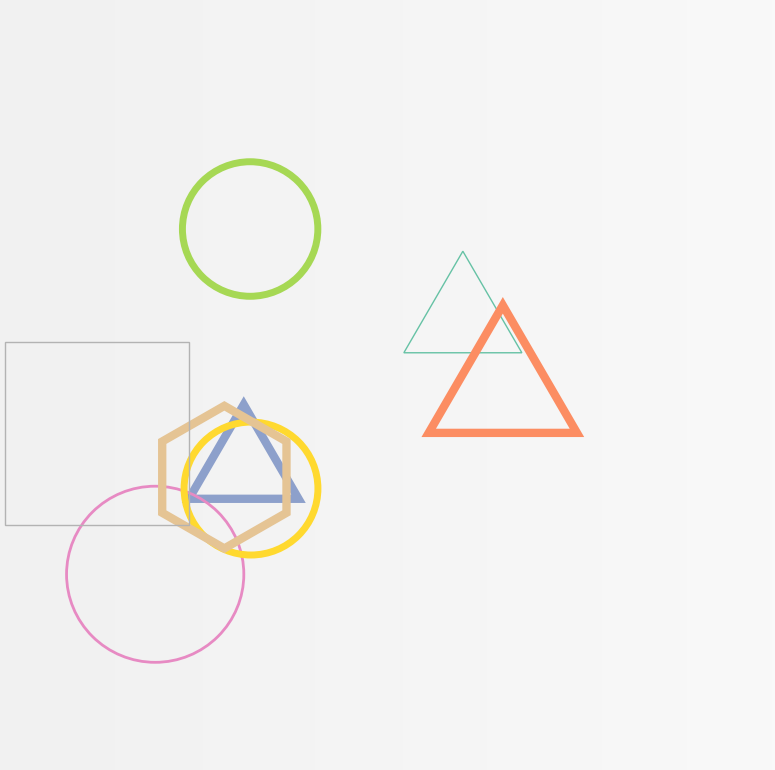[{"shape": "triangle", "thickness": 0.5, "radius": 0.44, "center": [0.597, 0.586]}, {"shape": "triangle", "thickness": 3, "radius": 0.55, "center": [0.649, 0.493]}, {"shape": "triangle", "thickness": 3, "radius": 0.41, "center": [0.315, 0.393]}, {"shape": "circle", "thickness": 1, "radius": 0.57, "center": [0.2, 0.254]}, {"shape": "circle", "thickness": 2.5, "radius": 0.44, "center": [0.323, 0.703]}, {"shape": "circle", "thickness": 2.5, "radius": 0.43, "center": [0.324, 0.366]}, {"shape": "hexagon", "thickness": 3, "radius": 0.46, "center": [0.289, 0.38]}, {"shape": "square", "thickness": 0.5, "radius": 0.59, "center": [0.125, 0.437]}]